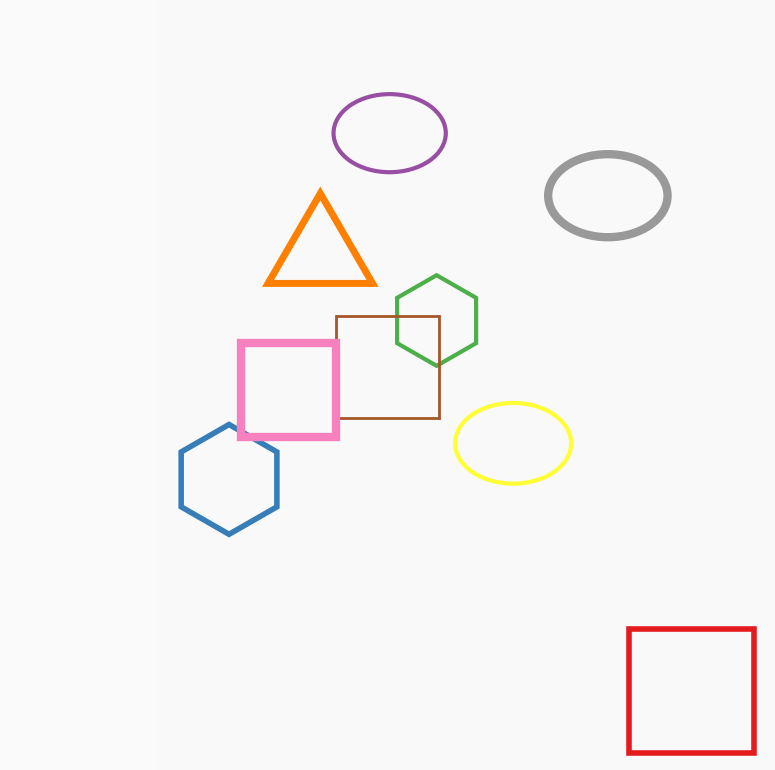[{"shape": "square", "thickness": 2, "radius": 0.41, "center": [0.892, 0.102]}, {"shape": "hexagon", "thickness": 2, "radius": 0.36, "center": [0.296, 0.377]}, {"shape": "hexagon", "thickness": 1.5, "radius": 0.29, "center": [0.563, 0.584]}, {"shape": "oval", "thickness": 1.5, "radius": 0.36, "center": [0.503, 0.827]}, {"shape": "triangle", "thickness": 2.5, "radius": 0.39, "center": [0.413, 0.671]}, {"shape": "oval", "thickness": 1.5, "radius": 0.37, "center": [0.662, 0.424]}, {"shape": "square", "thickness": 1, "radius": 0.33, "center": [0.5, 0.524]}, {"shape": "square", "thickness": 3, "radius": 0.31, "center": [0.372, 0.493]}, {"shape": "oval", "thickness": 3, "radius": 0.39, "center": [0.784, 0.746]}]